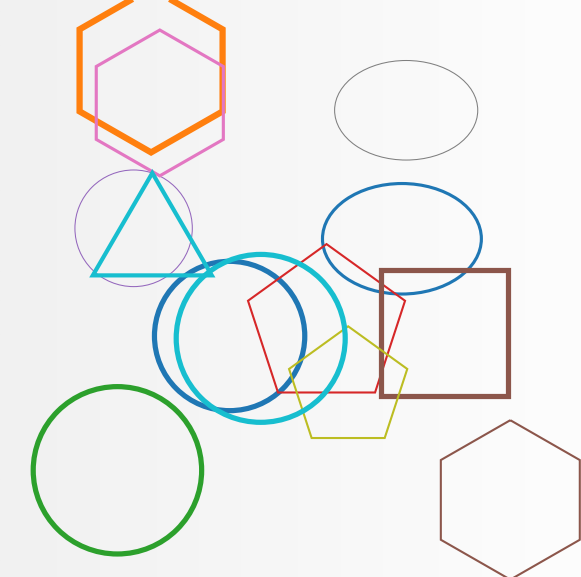[{"shape": "oval", "thickness": 1.5, "radius": 0.68, "center": [0.691, 0.586]}, {"shape": "circle", "thickness": 2.5, "radius": 0.65, "center": [0.395, 0.417]}, {"shape": "hexagon", "thickness": 3, "radius": 0.71, "center": [0.26, 0.877]}, {"shape": "circle", "thickness": 2.5, "radius": 0.72, "center": [0.202, 0.185]}, {"shape": "pentagon", "thickness": 1, "radius": 0.71, "center": [0.562, 0.434]}, {"shape": "circle", "thickness": 0.5, "radius": 0.5, "center": [0.23, 0.604]}, {"shape": "square", "thickness": 2.5, "radius": 0.54, "center": [0.765, 0.423]}, {"shape": "hexagon", "thickness": 1, "radius": 0.69, "center": [0.878, 0.133]}, {"shape": "hexagon", "thickness": 1.5, "radius": 0.63, "center": [0.275, 0.821]}, {"shape": "oval", "thickness": 0.5, "radius": 0.62, "center": [0.699, 0.808]}, {"shape": "pentagon", "thickness": 1, "radius": 0.53, "center": [0.599, 0.327]}, {"shape": "triangle", "thickness": 2, "radius": 0.59, "center": [0.262, 0.581]}, {"shape": "circle", "thickness": 2.5, "radius": 0.73, "center": [0.449, 0.413]}]